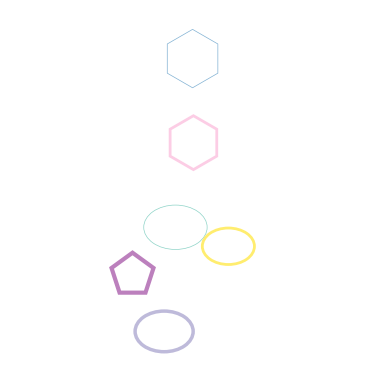[{"shape": "oval", "thickness": 0.5, "radius": 0.41, "center": [0.456, 0.41]}, {"shape": "oval", "thickness": 2.5, "radius": 0.38, "center": [0.426, 0.139]}, {"shape": "hexagon", "thickness": 0.5, "radius": 0.38, "center": [0.5, 0.848]}, {"shape": "hexagon", "thickness": 2, "radius": 0.35, "center": [0.502, 0.629]}, {"shape": "pentagon", "thickness": 3, "radius": 0.29, "center": [0.344, 0.286]}, {"shape": "oval", "thickness": 2, "radius": 0.34, "center": [0.593, 0.36]}]